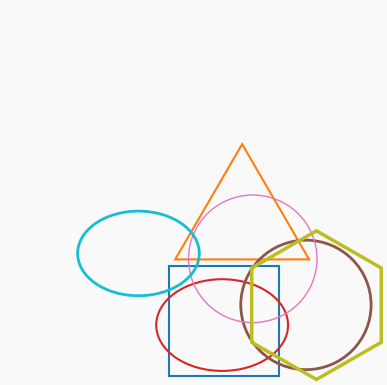[{"shape": "square", "thickness": 1.5, "radius": 0.71, "center": [0.578, 0.166]}, {"shape": "triangle", "thickness": 1.5, "radius": 1.0, "center": [0.625, 0.426]}, {"shape": "oval", "thickness": 1.5, "radius": 0.85, "center": [0.573, 0.156]}, {"shape": "circle", "thickness": 2, "radius": 0.84, "center": [0.79, 0.208]}, {"shape": "circle", "thickness": 1, "radius": 0.83, "center": [0.652, 0.328]}, {"shape": "hexagon", "thickness": 2.5, "radius": 0.97, "center": [0.817, 0.207]}, {"shape": "oval", "thickness": 2, "radius": 0.78, "center": [0.357, 0.342]}]